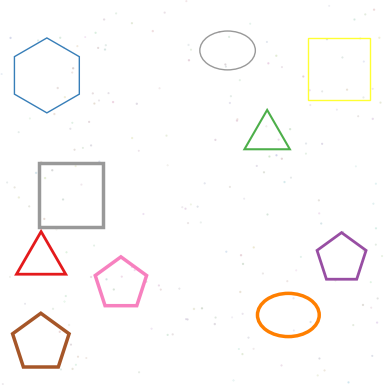[{"shape": "triangle", "thickness": 2, "radius": 0.37, "center": [0.107, 0.325]}, {"shape": "hexagon", "thickness": 1, "radius": 0.49, "center": [0.122, 0.804]}, {"shape": "triangle", "thickness": 1.5, "radius": 0.34, "center": [0.694, 0.646]}, {"shape": "pentagon", "thickness": 2, "radius": 0.33, "center": [0.887, 0.329]}, {"shape": "oval", "thickness": 2.5, "radius": 0.4, "center": [0.749, 0.182]}, {"shape": "square", "thickness": 1, "radius": 0.4, "center": [0.881, 0.821]}, {"shape": "pentagon", "thickness": 2.5, "radius": 0.39, "center": [0.106, 0.109]}, {"shape": "pentagon", "thickness": 2.5, "radius": 0.35, "center": [0.314, 0.263]}, {"shape": "oval", "thickness": 1, "radius": 0.36, "center": [0.591, 0.869]}, {"shape": "square", "thickness": 2.5, "radius": 0.42, "center": [0.184, 0.493]}]